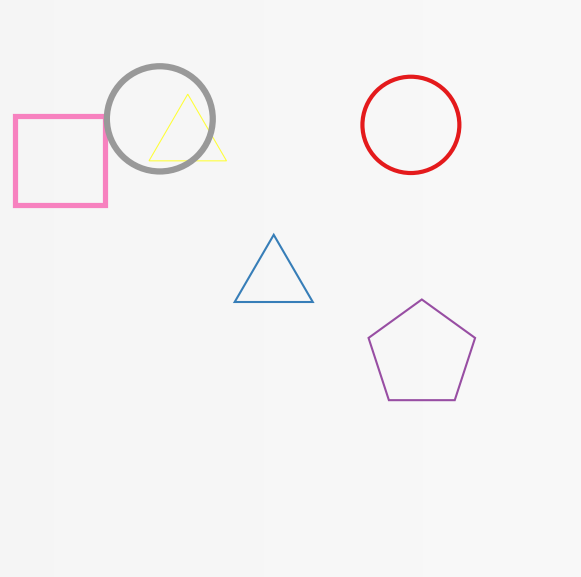[{"shape": "circle", "thickness": 2, "radius": 0.42, "center": [0.707, 0.783]}, {"shape": "triangle", "thickness": 1, "radius": 0.39, "center": [0.471, 0.515]}, {"shape": "pentagon", "thickness": 1, "radius": 0.48, "center": [0.726, 0.384]}, {"shape": "triangle", "thickness": 0.5, "radius": 0.38, "center": [0.323, 0.759]}, {"shape": "square", "thickness": 2.5, "radius": 0.39, "center": [0.104, 0.721]}, {"shape": "circle", "thickness": 3, "radius": 0.46, "center": [0.275, 0.793]}]